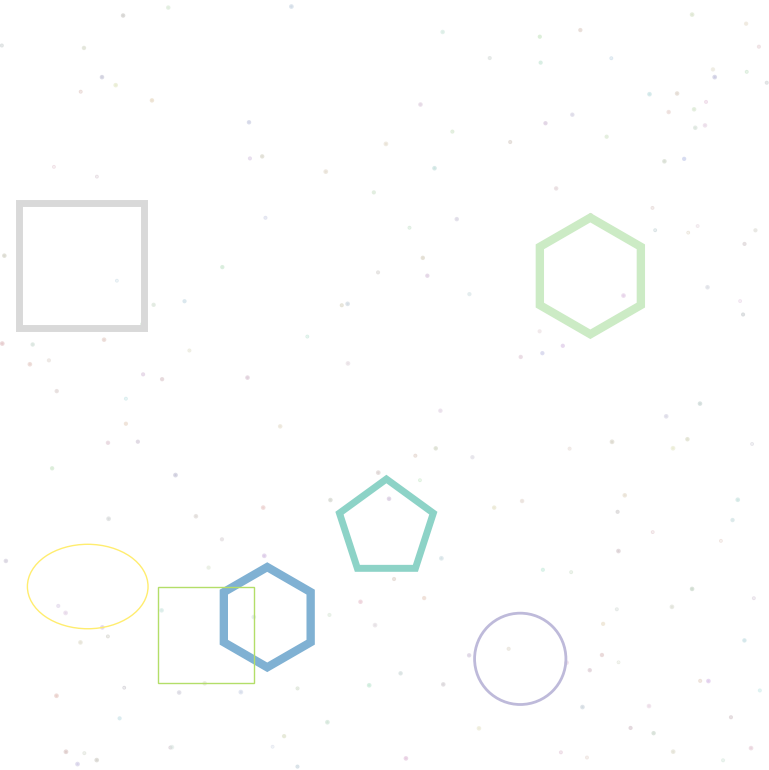[{"shape": "pentagon", "thickness": 2.5, "radius": 0.32, "center": [0.502, 0.314]}, {"shape": "circle", "thickness": 1, "radius": 0.3, "center": [0.676, 0.144]}, {"shape": "hexagon", "thickness": 3, "radius": 0.33, "center": [0.347, 0.198]}, {"shape": "square", "thickness": 0.5, "radius": 0.31, "center": [0.268, 0.175]}, {"shape": "square", "thickness": 2.5, "radius": 0.4, "center": [0.106, 0.655]}, {"shape": "hexagon", "thickness": 3, "radius": 0.38, "center": [0.767, 0.642]}, {"shape": "oval", "thickness": 0.5, "radius": 0.39, "center": [0.114, 0.238]}]